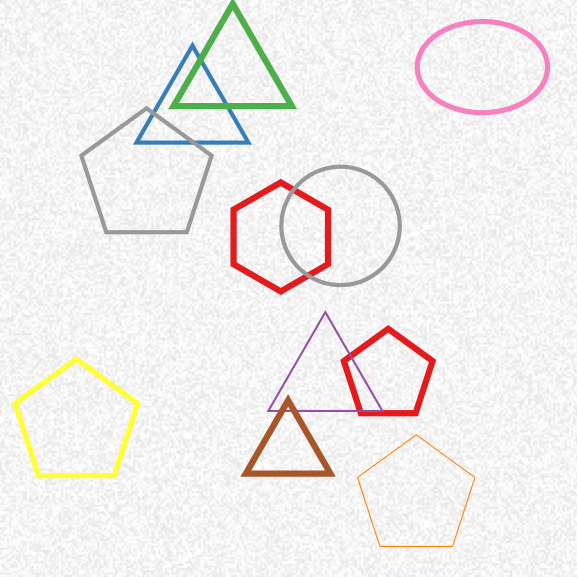[{"shape": "pentagon", "thickness": 3, "radius": 0.4, "center": [0.672, 0.349]}, {"shape": "hexagon", "thickness": 3, "radius": 0.47, "center": [0.486, 0.589]}, {"shape": "triangle", "thickness": 2, "radius": 0.56, "center": [0.333, 0.808]}, {"shape": "triangle", "thickness": 3, "radius": 0.59, "center": [0.403, 0.874]}, {"shape": "triangle", "thickness": 1, "radius": 0.57, "center": [0.563, 0.345]}, {"shape": "pentagon", "thickness": 0.5, "radius": 0.53, "center": [0.721, 0.139]}, {"shape": "pentagon", "thickness": 2.5, "radius": 0.56, "center": [0.132, 0.266]}, {"shape": "triangle", "thickness": 3, "radius": 0.42, "center": [0.499, 0.221]}, {"shape": "oval", "thickness": 2.5, "radius": 0.56, "center": [0.835, 0.883]}, {"shape": "pentagon", "thickness": 2, "radius": 0.59, "center": [0.254, 0.693]}, {"shape": "circle", "thickness": 2, "radius": 0.51, "center": [0.59, 0.608]}]